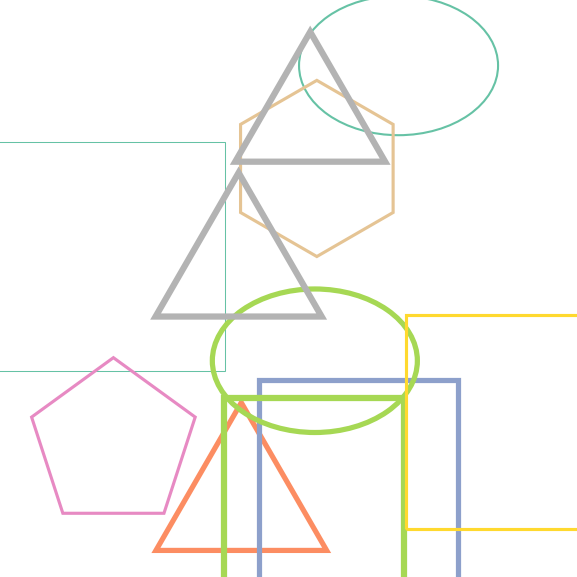[{"shape": "square", "thickness": 0.5, "radius": 0.99, "center": [0.192, 0.556]}, {"shape": "oval", "thickness": 1, "radius": 0.86, "center": [0.69, 0.886]}, {"shape": "triangle", "thickness": 2.5, "radius": 0.85, "center": [0.418, 0.131]}, {"shape": "square", "thickness": 2.5, "radius": 0.86, "center": [0.621, 0.168]}, {"shape": "pentagon", "thickness": 1.5, "radius": 0.74, "center": [0.196, 0.231]}, {"shape": "oval", "thickness": 2.5, "radius": 0.89, "center": [0.545, 0.374]}, {"shape": "square", "thickness": 3, "radius": 0.78, "center": [0.544, 0.153]}, {"shape": "square", "thickness": 1.5, "radius": 0.93, "center": [0.887, 0.268]}, {"shape": "hexagon", "thickness": 1.5, "radius": 0.76, "center": [0.549, 0.707]}, {"shape": "triangle", "thickness": 3, "radius": 0.83, "center": [0.413, 0.534]}, {"shape": "triangle", "thickness": 3, "radius": 0.75, "center": [0.537, 0.794]}]